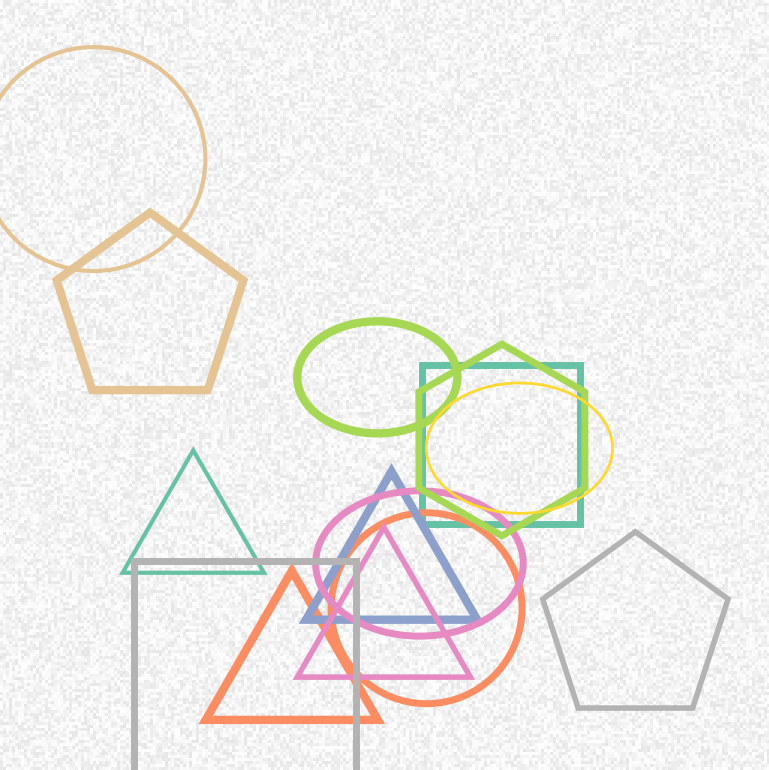[{"shape": "square", "thickness": 2.5, "radius": 0.51, "center": [0.651, 0.423]}, {"shape": "triangle", "thickness": 1.5, "radius": 0.53, "center": [0.251, 0.309]}, {"shape": "triangle", "thickness": 3, "radius": 0.65, "center": [0.379, 0.13]}, {"shape": "circle", "thickness": 2.5, "radius": 0.62, "center": [0.554, 0.21]}, {"shape": "triangle", "thickness": 3, "radius": 0.64, "center": [0.509, 0.259]}, {"shape": "oval", "thickness": 2.5, "radius": 0.67, "center": [0.545, 0.268]}, {"shape": "triangle", "thickness": 2, "radius": 0.65, "center": [0.499, 0.186]}, {"shape": "oval", "thickness": 3, "radius": 0.52, "center": [0.49, 0.51]}, {"shape": "hexagon", "thickness": 2.5, "radius": 0.62, "center": [0.652, 0.429]}, {"shape": "oval", "thickness": 1, "radius": 0.6, "center": [0.675, 0.418]}, {"shape": "pentagon", "thickness": 3, "radius": 0.64, "center": [0.195, 0.596]}, {"shape": "circle", "thickness": 1.5, "radius": 0.73, "center": [0.121, 0.793]}, {"shape": "pentagon", "thickness": 2, "radius": 0.63, "center": [0.825, 0.183]}, {"shape": "square", "thickness": 2.5, "radius": 0.72, "center": [0.318, 0.127]}]